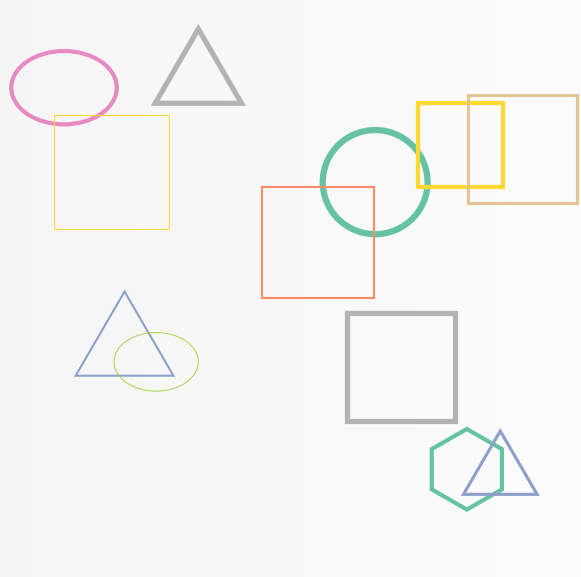[{"shape": "circle", "thickness": 3, "radius": 0.45, "center": [0.645, 0.684]}, {"shape": "hexagon", "thickness": 2, "radius": 0.35, "center": [0.803, 0.187]}, {"shape": "square", "thickness": 1, "radius": 0.48, "center": [0.548, 0.579]}, {"shape": "triangle", "thickness": 1, "radius": 0.49, "center": [0.214, 0.397]}, {"shape": "triangle", "thickness": 1.5, "radius": 0.37, "center": [0.861, 0.18]}, {"shape": "oval", "thickness": 2, "radius": 0.45, "center": [0.11, 0.847]}, {"shape": "oval", "thickness": 0.5, "radius": 0.36, "center": [0.269, 0.373]}, {"shape": "square", "thickness": 0.5, "radius": 0.49, "center": [0.192, 0.702]}, {"shape": "square", "thickness": 2, "radius": 0.37, "center": [0.793, 0.748]}, {"shape": "square", "thickness": 1.5, "radius": 0.47, "center": [0.899, 0.742]}, {"shape": "triangle", "thickness": 2.5, "radius": 0.43, "center": [0.341, 0.863]}, {"shape": "square", "thickness": 2.5, "radius": 0.47, "center": [0.69, 0.364]}]